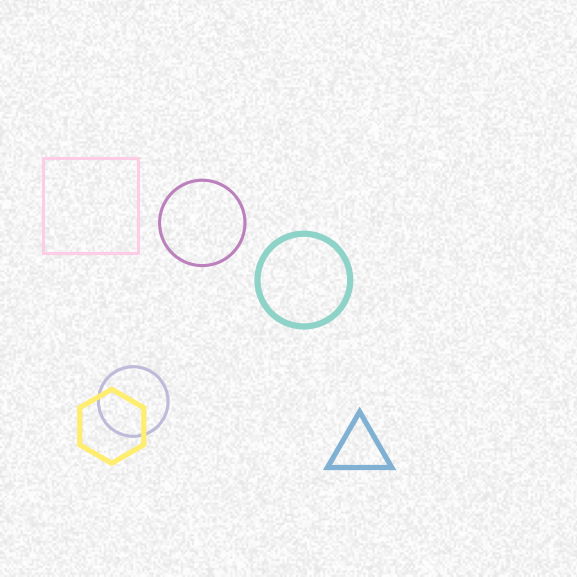[{"shape": "circle", "thickness": 3, "radius": 0.4, "center": [0.526, 0.514]}, {"shape": "circle", "thickness": 1.5, "radius": 0.3, "center": [0.231, 0.304]}, {"shape": "triangle", "thickness": 2.5, "radius": 0.32, "center": [0.623, 0.222]}, {"shape": "square", "thickness": 1.5, "radius": 0.41, "center": [0.156, 0.643]}, {"shape": "circle", "thickness": 1.5, "radius": 0.37, "center": [0.35, 0.613]}, {"shape": "hexagon", "thickness": 2.5, "radius": 0.32, "center": [0.193, 0.261]}]